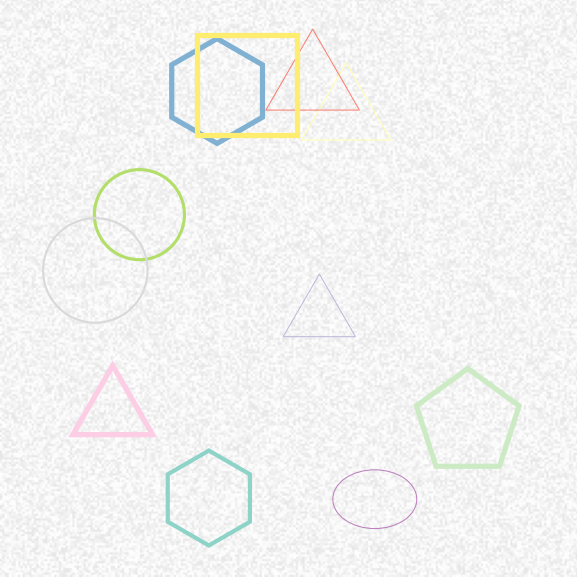[{"shape": "hexagon", "thickness": 2, "radius": 0.41, "center": [0.362, 0.137]}, {"shape": "triangle", "thickness": 0.5, "radius": 0.44, "center": [0.599, 0.801]}, {"shape": "triangle", "thickness": 0.5, "radius": 0.36, "center": [0.553, 0.452]}, {"shape": "triangle", "thickness": 0.5, "radius": 0.47, "center": [0.541, 0.855]}, {"shape": "hexagon", "thickness": 2.5, "radius": 0.45, "center": [0.376, 0.842]}, {"shape": "circle", "thickness": 1.5, "radius": 0.39, "center": [0.241, 0.627]}, {"shape": "triangle", "thickness": 2.5, "radius": 0.4, "center": [0.195, 0.286]}, {"shape": "circle", "thickness": 1, "radius": 0.45, "center": [0.165, 0.531]}, {"shape": "oval", "thickness": 0.5, "radius": 0.36, "center": [0.649, 0.135]}, {"shape": "pentagon", "thickness": 2.5, "radius": 0.47, "center": [0.81, 0.267]}, {"shape": "square", "thickness": 2.5, "radius": 0.43, "center": [0.427, 0.851]}]